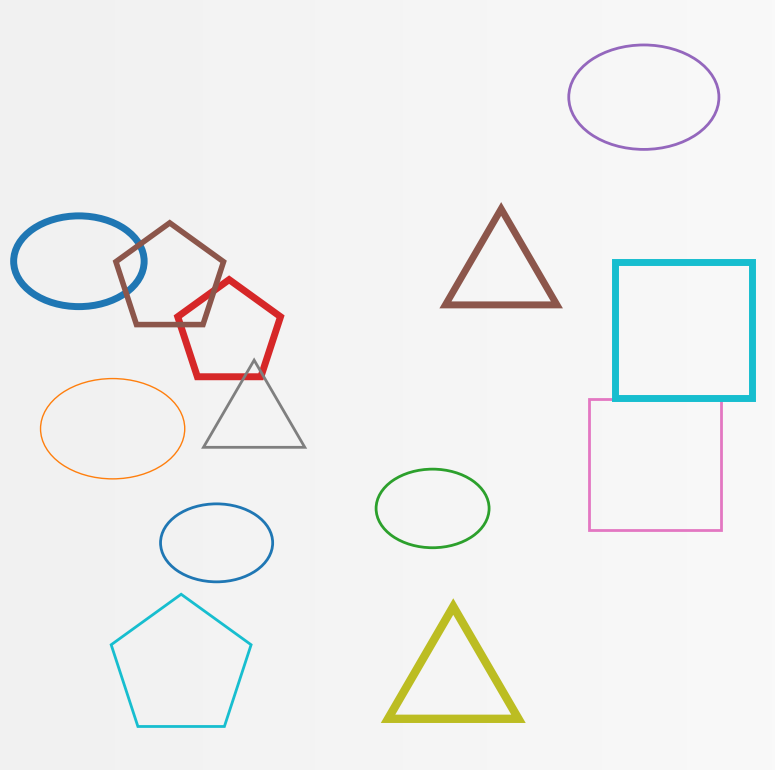[{"shape": "oval", "thickness": 1, "radius": 0.36, "center": [0.279, 0.295]}, {"shape": "oval", "thickness": 2.5, "radius": 0.42, "center": [0.102, 0.661]}, {"shape": "oval", "thickness": 0.5, "radius": 0.47, "center": [0.145, 0.443]}, {"shape": "oval", "thickness": 1, "radius": 0.36, "center": [0.558, 0.34]}, {"shape": "pentagon", "thickness": 2.5, "radius": 0.35, "center": [0.296, 0.567]}, {"shape": "oval", "thickness": 1, "radius": 0.48, "center": [0.831, 0.874]}, {"shape": "triangle", "thickness": 2.5, "radius": 0.42, "center": [0.647, 0.646]}, {"shape": "pentagon", "thickness": 2, "radius": 0.37, "center": [0.219, 0.638]}, {"shape": "square", "thickness": 1, "radius": 0.42, "center": [0.845, 0.397]}, {"shape": "triangle", "thickness": 1, "radius": 0.38, "center": [0.328, 0.457]}, {"shape": "triangle", "thickness": 3, "radius": 0.49, "center": [0.585, 0.115]}, {"shape": "pentagon", "thickness": 1, "radius": 0.47, "center": [0.234, 0.133]}, {"shape": "square", "thickness": 2.5, "radius": 0.44, "center": [0.882, 0.571]}]